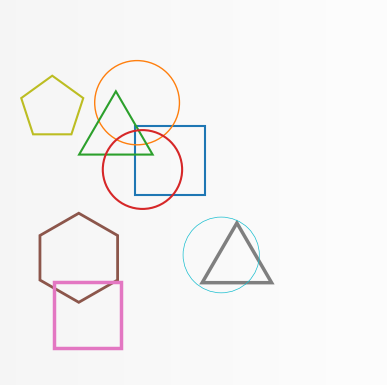[{"shape": "square", "thickness": 1.5, "radius": 0.45, "center": [0.439, 0.583]}, {"shape": "circle", "thickness": 1, "radius": 0.55, "center": [0.354, 0.733]}, {"shape": "triangle", "thickness": 1.5, "radius": 0.55, "center": [0.299, 0.653]}, {"shape": "circle", "thickness": 1.5, "radius": 0.51, "center": [0.368, 0.56]}, {"shape": "hexagon", "thickness": 2, "radius": 0.58, "center": [0.203, 0.33]}, {"shape": "square", "thickness": 2.5, "radius": 0.43, "center": [0.226, 0.183]}, {"shape": "triangle", "thickness": 2.5, "radius": 0.52, "center": [0.611, 0.317]}, {"shape": "pentagon", "thickness": 1.5, "radius": 0.42, "center": [0.135, 0.719]}, {"shape": "circle", "thickness": 0.5, "radius": 0.49, "center": [0.571, 0.338]}]